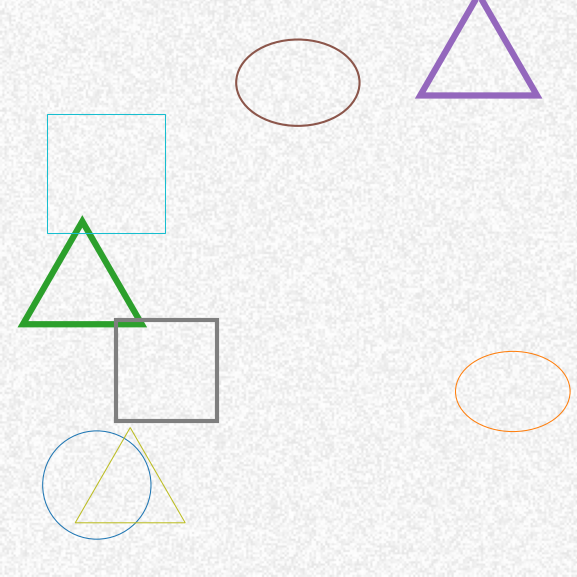[{"shape": "circle", "thickness": 0.5, "radius": 0.47, "center": [0.168, 0.159]}, {"shape": "oval", "thickness": 0.5, "radius": 0.5, "center": [0.888, 0.321]}, {"shape": "triangle", "thickness": 3, "radius": 0.59, "center": [0.143, 0.497]}, {"shape": "triangle", "thickness": 3, "radius": 0.58, "center": [0.829, 0.892]}, {"shape": "oval", "thickness": 1, "radius": 0.53, "center": [0.516, 0.856]}, {"shape": "square", "thickness": 2, "radius": 0.44, "center": [0.288, 0.358]}, {"shape": "triangle", "thickness": 0.5, "radius": 0.55, "center": [0.225, 0.149]}, {"shape": "square", "thickness": 0.5, "radius": 0.51, "center": [0.183, 0.698]}]